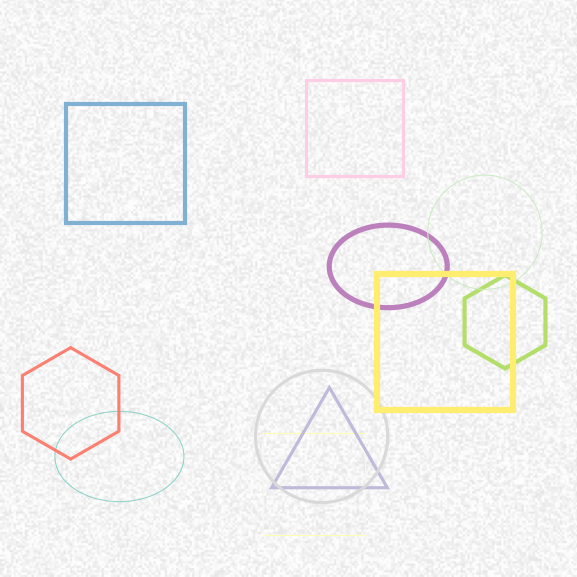[{"shape": "oval", "thickness": 0.5, "radius": 0.56, "center": [0.207, 0.209]}, {"shape": "square", "thickness": 0.5, "radius": 0.44, "center": [0.544, 0.161]}, {"shape": "triangle", "thickness": 1.5, "radius": 0.58, "center": [0.57, 0.212]}, {"shape": "hexagon", "thickness": 1.5, "radius": 0.48, "center": [0.122, 0.301]}, {"shape": "square", "thickness": 2, "radius": 0.51, "center": [0.217, 0.716]}, {"shape": "hexagon", "thickness": 2, "radius": 0.4, "center": [0.874, 0.442]}, {"shape": "square", "thickness": 1.5, "radius": 0.42, "center": [0.614, 0.778]}, {"shape": "circle", "thickness": 1.5, "radius": 0.57, "center": [0.557, 0.243]}, {"shape": "oval", "thickness": 2.5, "radius": 0.51, "center": [0.672, 0.538]}, {"shape": "circle", "thickness": 0.5, "radius": 0.49, "center": [0.84, 0.597]}, {"shape": "square", "thickness": 3, "radius": 0.59, "center": [0.77, 0.407]}]